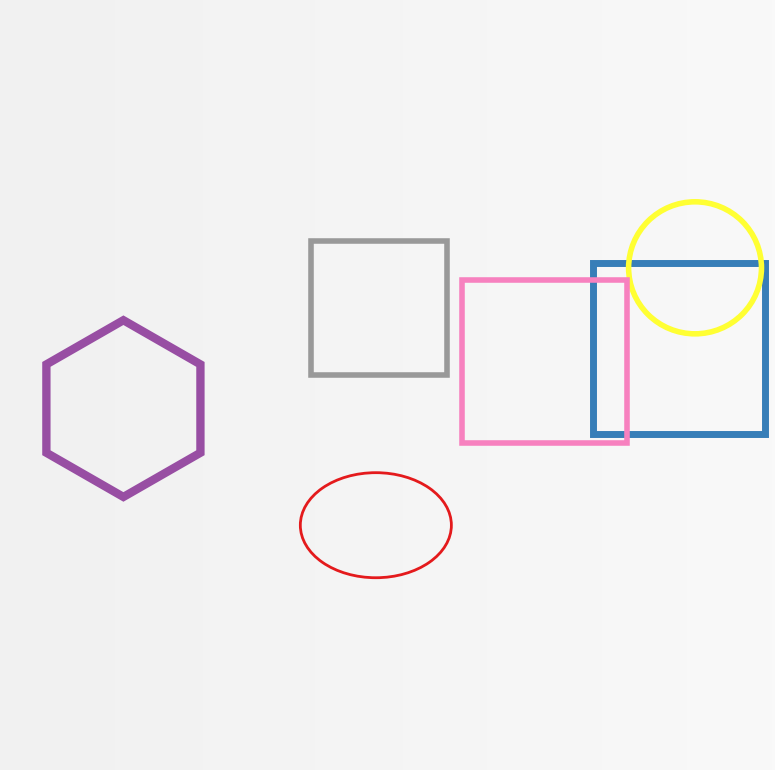[{"shape": "oval", "thickness": 1, "radius": 0.49, "center": [0.485, 0.318]}, {"shape": "square", "thickness": 2.5, "radius": 0.55, "center": [0.876, 0.547]}, {"shape": "hexagon", "thickness": 3, "radius": 0.57, "center": [0.159, 0.469]}, {"shape": "circle", "thickness": 2, "radius": 0.43, "center": [0.897, 0.652]}, {"shape": "square", "thickness": 2, "radius": 0.53, "center": [0.703, 0.53]}, {"shape": "square", "thickness": 2, "radius": 0.44, "center": [0.489, 0.6]}]